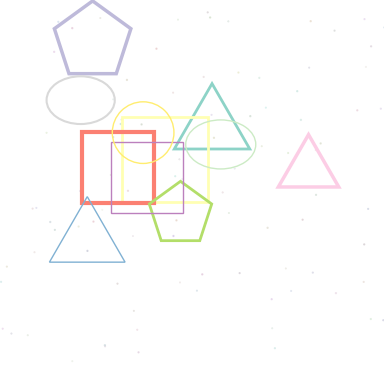[{"shape": "triangle", "thickness": 2, "radius": 0.57, "center": [0.551, 0.67]}, {"shape": "square", "thickness": 2, "radius": 0.55, "center": [0.429, 0.587]}, {"shape": "pentagon", "thickness": 2.5, "radius": 0.52, "center": [0.241, 0.893]}, {"shape": "square", "thickness": 3, "radius": 0.47, "center": [0.306, 0.565]}, {"shape": "triangle", "thickness": 1, "radius": 0.57, "center": [0.227, 0.376]}, {"shape": "pentagon", "thickness": 2, "radius": 0.43, "center": [0.469, 0.444]}, {"shape": "triangle", "thickness": 2.5, "radius": 0.45, "center": [0.801, 0.56]}, {"shape": "oval", "thickness": 1.5, "radius": 0.44, "center": [0.21, 0.74]}, {"shape": "square", "thickness": 1, "radius": 0.46, "center": [0.382, 0.54]}, {"shape": "oval", "thickness": 1, "radius": 0.45, "center": [0.573, 0.625]}, {"shape": "circle", "thickness": 1, "radius": 0.4, "center": [0.372, 0.655]}]